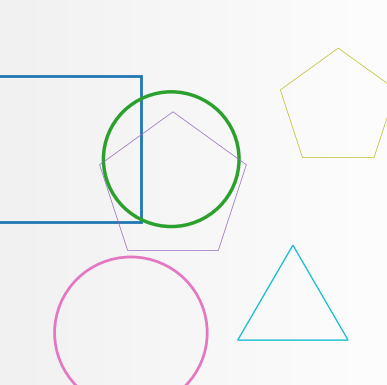[{"shape": "square", "thickness": 2, "radius": 0.95, "center": [0.173, 0.612]}, {"shape": "circle", "thickness": 2.5, "radius": 0.87, "center": [0.442, 0.587]}, {"shape": "pentagon", "thickness": 0.5, "radius": 1.0, "center": [0.446, 0.511]}, {"shape": "circle", "thickness": 2, "radius": 0.98, "center": [0.338, 0.136]}, {"shape": "pentagon", "thickness": 0.5, "radius": 0.79, "center": [0.873, 0.718]}, {"shape": "triangle", "thickness": 1, "radius": 0.82, "center": [0.756, 0.199]}]